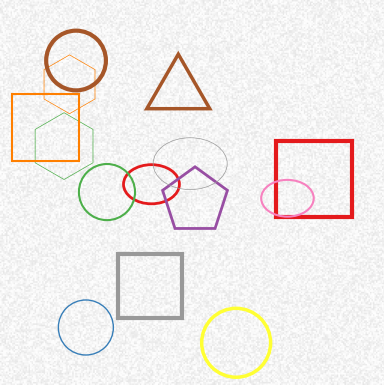[{"shape": "oval", "thickness": 2, "radius": 0.36, "center": [0.393, 0.521]}, {"shape": "square", "thickness": 3, "radius": 0.49, "center": [0.815, 0.534]}, {"shape": "circle", "thickness": 1, "radius": 0.36, "center": [0.223, 0.149]}, {"shape": "circle", "thickness": 1.5, "radius": 0.36, "center": [0.278, 0.501]}, {"shape": "hexagon", "thickness": 0.5, "radius": 0.43, "center": [0.166, 0.621]}, {"shape": "pentagon", "thickness": 2, "radius": 0.44, "center": [0.507, 0.478]}, {"shape": "square", "thickness": 1.5, "radius": 0.43, "center": [0.119, 0.668]}, {"shape": "hexagon", "thickness": 0.5, "radius": 0.38, "center": [0.181, 0.781]}, {"shape": "circle", "thickness": 2.5, "radius": 0.45, "center": [0.613, 0.11]}, {"shape": "circle", "thickness": 3, "radius": 0.39, "center": [0.198, 0.843]}, {"shape": "triangle", "thickness": 2.5, "radius": 0.47, "center": [0.463, 0.765]}, {"shape": "oval", "thickness": 1.5, "radius": 0.34, "center": [0.747, 0.485]}, {"shape": "oval", "thickness": 0.5, "radius": 0.48, "center": [0.494, 0.575]}, {"shape": "square", "thickness": 3, "radius": 0.42, "center": [0.389, 0.257]}]